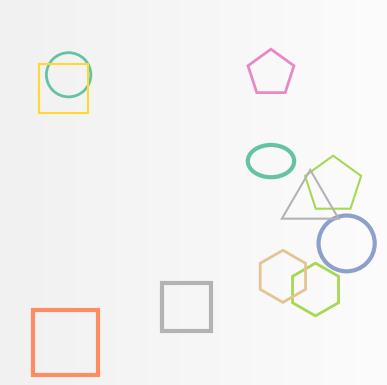[{"shape": "oval", "thickness": 3, "radius": 0.3, "center": [0.699, 0.582]}, {"shape": "circle", "thickness": 2, "radius": 0.29, "center": [0.177, 0.806]}, {"shape": "square", "thickness": 3, "radius": 0.42, "center": [0.168, 0.11]}, {"shape": "circle", "thickness": 3, "radius": 0.36, "center": [0.895, 0.368]}, {"shape": "pentagon", "thickness": 2, "radius": 0.31, "center": [0.699, 0.81]}, {"shape": "hexagon", "thickness": 2, "radius": 0.34, "center": [0.814, 0.248]}, {"shape": "pentagon", "thickness": 1.5, "radius": 0.38, "center": [0.86, 0.52]}, {"shape": "square", "thickness": 1.5, "radius": 0.31, "center": [0.164, 0.77]}, {"shape": "hexagon", "thickness": 2, "radius": 0.34, "center": [0.73, 0.282]}, {"shape": "square", "thickness": 3, "radius": 0.31, "center": [0.481, 0.203]}, {"shape": "triangle", "thickness": 1.5, "radius": 0.42, "center": [0.801, 0.474]}]